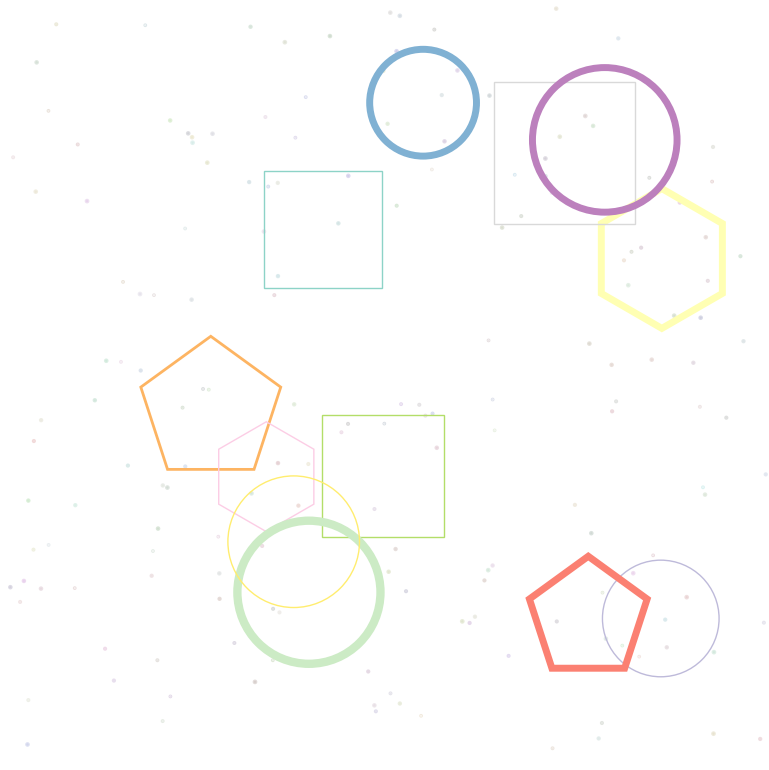[{"shape": "square", "thickness": 0.5, "radius": 0.38, "center": [0.42, 0.702]}, {"shape": "hexagon", "thickness": 2.5, "radius": 0.45, "center": [0.86, 0.664]}, {"shape": "circle", "thickness": 0.5, "radius": 0.38, "center": [0.858, 0.197]}, {"shape": "pentagon", "thickness": 2.5, "radius": 0.4, "center": [0.764, 0.197]}, {"shape": "circle", "thickness": 2.5, "radius": 0.35, "center": [0.549, 0.867]}, {"shape": "pentagon", "thickness": 1, "radius": 0.48, "center": [0.274, 0.468]}, {"shape": "square", "thickness": 0.5, "radius": 0.4, "center": [0.497, 0.382]}, {"shape": "hexagon", "thickness": 0.5, "radius": 0.36, "center": [0.346, 0.381]}, {"shape": "square", "thickness": 0.5, "radius": 0.46, "center": [0.733, 0.801]}, {"shape": "circle", "thickness": 2.5, "radius": 0.47, "center": [0.785, 0.818]}, {"shape": "circle", "thickness": 3, "radius": 0.46, "center": [0.401, 0.231]}, {"shape": "circle", "thickness": 0.5, "radius": 0.43, "center": [0.381, 0.296]}]